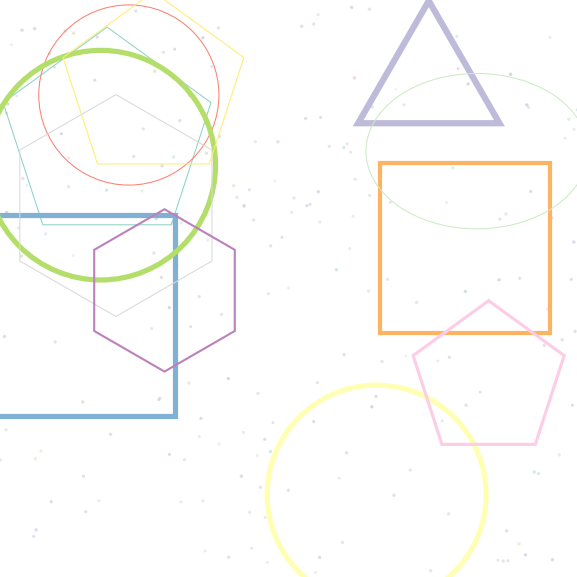[{"shape": "pentagon", "thickness": 0.5, "radius": 0.95, "center": [0.185, 0.763]}, {"shape": "circle", "thickness": 2.5, "radius": 0.95, "center": [0.652, 0.143]}, {"shape": "triangle", "thickness": 3, "radius": 0.71, "center": [0.742, 0.856]}, {"shape": "circle", "thickness": 0.5, "radius": 0.78, "center": [0.223, 0.835]}, {"shape": "square", "thickness": 2.5, "radius": 0.87, "center": [0.129, 0.453]}, {"shape": "square", "thickness": 2, "radius": 0.74, "center": [0.805, 0.57]}, {"shape": "circle", "thickness": 2.5, "radius": 0.99, "center": [0.174, 0.713]}, {"shape": "pentagon", "thickness": 1.5, "radius": 0.69, "center": [0.846, 0.341]}, {"shape": "hexagon", "thickness": 0.5, "radius": 0.96, "center": [0.201, 0.643]}, {"shape": "hexagon", "thickness": 1, "radius": 0.7, "center": [0.285, 0.496]}, {"shape": "oval", "thickness": 0.5, "radius": 0.96, "center": [0.826, 0.737]}, {"shape": "pentagon", "thickness": 0.5, "radius": 0.82, "center": [0.266, 0.849]}]